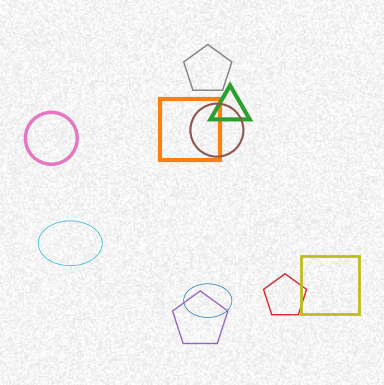[{"shape": "oval", "thickness": 0.5, "radius": 0.31, "center": [0.54, 0.219]}, {"shape": "square", "thickness": 3, "radius": 0.39, "center": [0.494, 0.663]}, {"shape": "triangle", "thickness": 3, "radius": 0.29, "center": [0.598, 0.719]}, {"shape": "pentagon", "thickness": 1, "radius": 0.29, "center": [0.74, 0.23]}, {"shape": "pentagon", "thickness": 1, "radius": 0.38, "center": [0.52, 0.169]}, {"shape": "circle", "thickness": 1.5, "radius": 0.34, "center": [0.563, 0.662]}, {"shape": "circle", "thickness": 2.5, "radius": 0.34, "center": [0.133, 0.641]}, {"shape": "pentagon", "thickness": 1, "radius": 0.33, "center": [0.54, 0.819]}, {"shape": "square", "thickness": 2, "radius": 0.38, "center": [0.857, 0.259]}, {"shape": "oval", "thickness": 0.5, "radius": 0.42, "center": [0.182, 0.368]}]